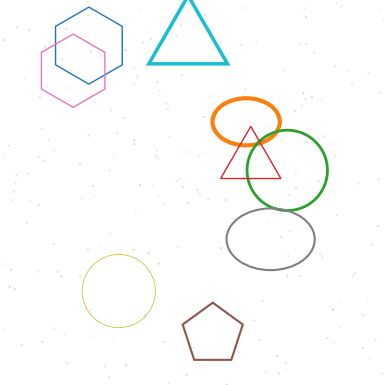[{"shape": "hexagon", "thickness": 1, "radius": 0.5, "center": [0.231, 0.882]}, {"shape": "oval", "thickness": 3, "radius": 0.44, "center": [0.639, 0.684]}, {"shape": "circle", "thickness": 2, "radius": 0.52, "center": [0.746, 0.558]}, {"shape": "triangle", "thickness": 1, "radius": 0.45, "center": [0.651, 0.581]}, {"shape": "pentagon", "thickness": 1.5, "radius": 0.41, "center": [0.553, 0.132]}, {"shape": "hexagon", "thickness": 1, "radius": 0.48, "center": [0.19, 0.816]}, {"shape": "oval", "thickness": 1.5, "radius": 0.57, "center": [0.703, 0.379]}, {"shape": "circle", "thickness": 0.5, "radius": 0.48, "center": [0.308, 0.244]}, {"shape": "triangle", "thickness": 2.5, "radius": 0.59, "center": [0.489, 0.893]}]